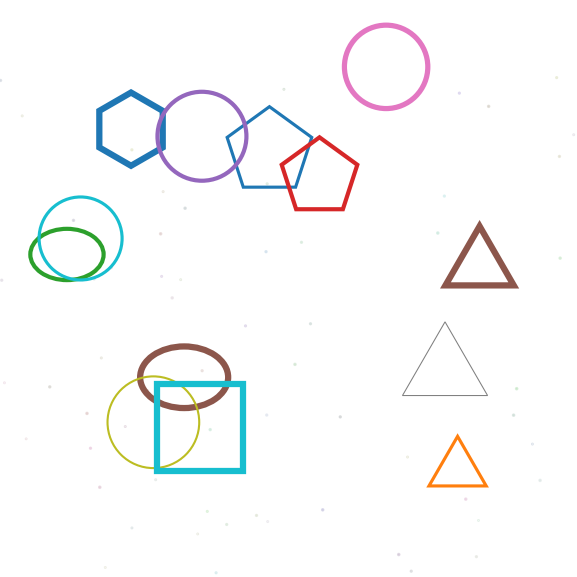[{"shape": "pentagon", "thickness": 1.5, "radius": 0.39, "center": [0.467, 0.737]}, {"shape": "hexagon", "thickness": 3, "radius": 0.32, "center": [0.227, 0.776]}, {"shape": "triangle", "thickness": 1.5, "radius": 0.29, "center": [0.792, 0.186]}, {"shape": "oval", "thickness": 2, "radius": 0.32, "center": [0.116, 0.558]}, {"shape": "pentagon", "thickness": 2, "radius": 0.34, "center": [0.553, 0.693]}, {"shape": "circle", "thickness": 2, "radius": 0.39, "center": [0.35, 0.763]}, {"shape": "oval", "thickness": 3, "radius": 0.38, "center": [0.319, 0.346]}, {"shape": "triangle", "thickness": 3, "radius": 0.34, "center": [0.83, 0.539]}, {"shape": "circle", "thickness": 2.5, "radius": 0.36, "center": [0.669, 0.883]}, {"shape": "triangle", "thickness": 0.5, "radius": 0.43, "center": [0.771, 0.357]}, {"shape": "circle", "thickness": 1, "radius": 0.4, "center": [0.266, 0.268]}, {"shape": "circle", "thickness": 1.5, "radius": 0.36, "center": [0.14, 0.586]}, {"shape": "square", "thickness": 3, "radius": 0.37, "center": [0.346, 0.259]}]